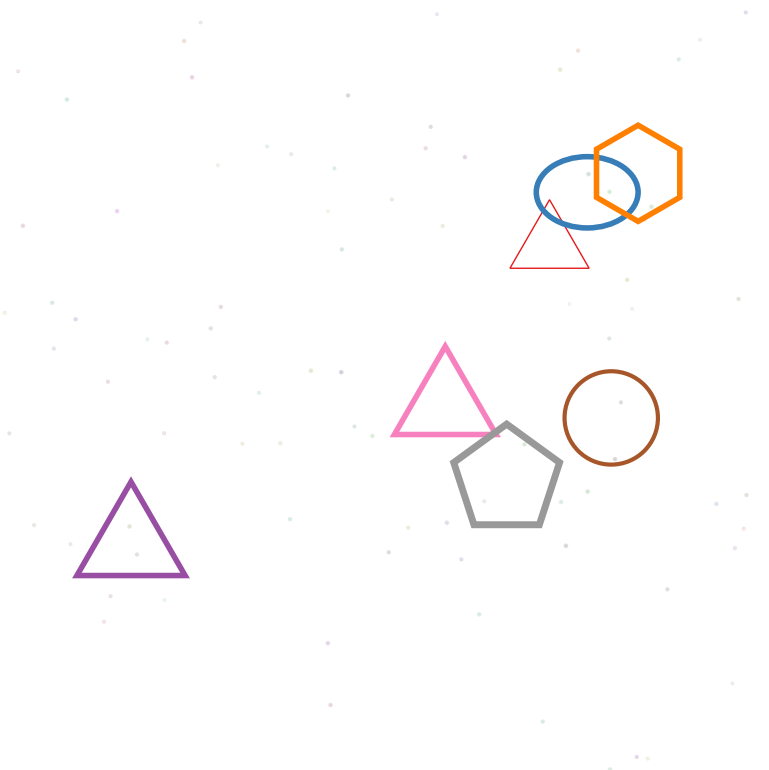[{"shape": "triangle", "thickness": 0.5, "radius": 0.3, "center": [0.714, 0.681]}, {"shape": "oval", "thickness": 2, "radius": 0.33, "center": [0.763, 0.75]}, {"shape": "triangle", "thickness": 2, "radius": 0.41, "center": [0.17, 0.293]}, {"shape": "hexagon", "thickness": 2, "radius": 0.31, "center": [0.829, 0.775]}, {"shape": "circle", "thickness": 1.5, "radius": 0.3, "center": [0.794, 0.457]}, {"shape": "triangle", "thickness": 2, "radius": 0.38, "center": [0.578, 0.474]}, {"shape": "pentagon", "thickness": 2.5, "radius": 0.36, "center": [0.658, 0.377]}]